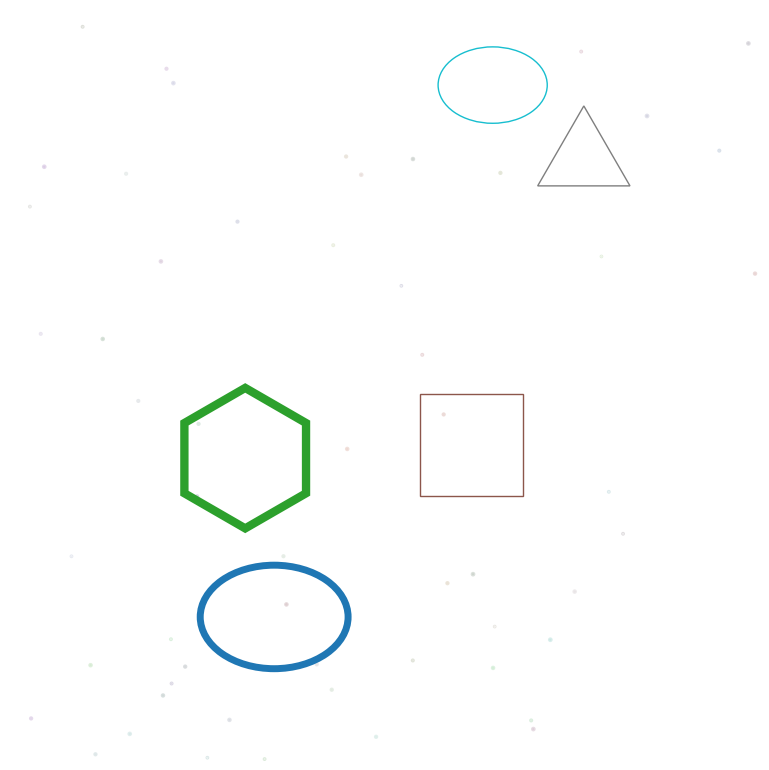[{"shape": "oval", "thickness": 2.5, "radius": 0.48, "center": [0.356, 0.199]}, {"shape": "hexagon", "thickness": 3, "radius": 0.46, "center": [0.318, 0.405]}, {"shape": "square", "thickness": 0.5, "radius": 0.33, "center": [0.613, 0.422]}, {"shape": "triangle", "thickness": 0.5, "radius": 0.35, "center": [0.758, 0.793]}, {"shape": "oval", "thickness": 0.5, "radius": 0.35, "center": [0.64, 0.89]}]